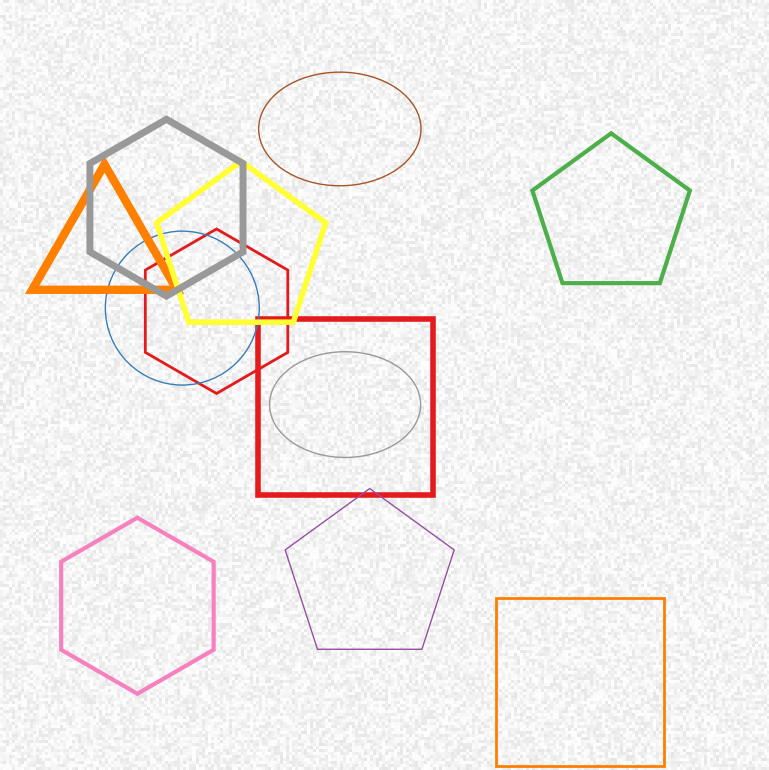[{"shape": "hexagon", "thickness": 1, "radius": 0.53, "center": [0.281, 0.596]}, {"shape": "square", "thickness": 2, "radius": 0.57, "center": [0.449, 0.471]}, {"shape": "circle", "thickness": 0.5, "radius": 0.5, "center": [0.237, 0.6]}, {"shape": "pentagon", "thickness": 1.5, "radius": 0.54, "center": [0.794, 0.719]}, {"shape": "pentagon", "thickness": 0.5, "radius": 0.58, "center": [0.48, 0.25]}, {"shape": "square", "thickness": 1, "radius": 0.55, "center": [0.753, 0.114]}, {"shape": "triangle", "thickness": 3, "radius": 0.54, "center": [0.136, 0.678]}, {"shape": "pentagon", "thickness": 2, "radius": 0.58, "center": [0.313, 0.675]}, {"shape": "oval", "thickness": 0.5, "radius": 0.53, "center": [0.441, 0.833]}, {"shape": "hexagon", "thickness": 1.5, "radius": 0.57, "center": [0.178, 0.213]}, {"shape": "hexagon", "thickness": 2.5, "radius": 0.57, "center": [0.216, 0.73]}, {"shape": "oval", "thickness": 0.5, "radius": 0.49, "center": [0.448, 0.475]}]